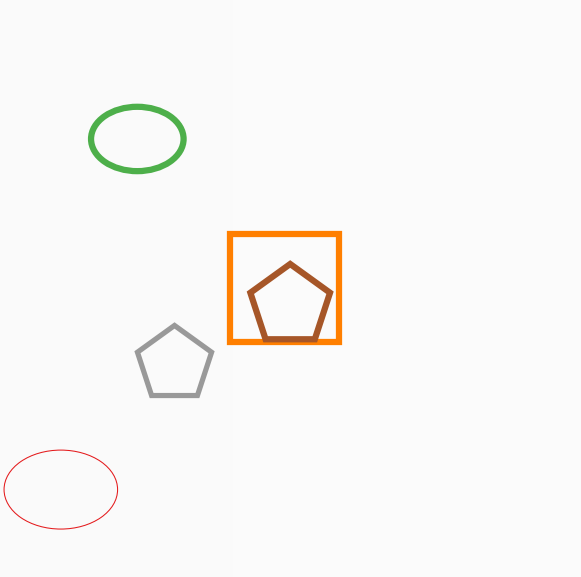[{"shape": "oval", "thickness": 0.5, "radius": 0.49, "center": [0.105, 0.151]}, {"shape": "oval", "thickness": 3, "radius": 0.4, "center": [0.236, 0.758]}, {"shape": "square", "thickness": 3, "radius": 0.47, "center": [0.489, 0.5]}, {"shape": "pentagon", "thickness": 3, "radius": 0.36, "center": [0.499, 0.47]}, {"shape": "pentagon", "thickness": 2.5, "radius": 0.34, "center": [0.3, 0.368]}]